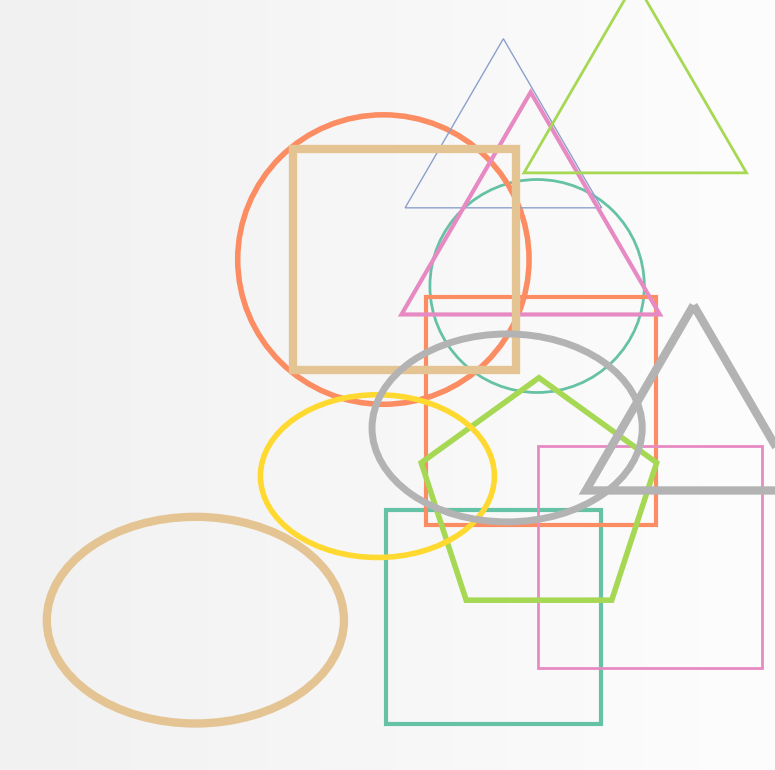[{"shape": "square", "thickness": 1.5, "radius": 0.69, "center": [0.637, 0.198]}, {"shape": "circle", "thickness": 1, "radius": 0.69, "center": [0.693, 0.629]}, {"shape": "square", "thickness": 1.5, "radius": 0.74, "center": [0.698, 0.466]}, {"shape": "circle", "thickness": 2, "radius": 0.94, "center": [0.495, 0.663]}, {"shape": "triangle", "thickness": 0.5, "radius": 0.73, "center": [0.65, 0.803]}, {"shape": "square", "thickness": 1, "radius": 0.72, "center": [0.839, 0.277]}, {"shape": "triangle", "thickness": 1.5, "radius": 0.96, "center": [0.685, 0.688]}, {"shape": "pentagon", "thickness": 2, "radius": 0.8, "center": [0.695, 0.35]}, {"shape": "triangle", "thickness": 1, "radius": 0.83, "center": [0.82, 0.858]}, {"shape": "oval", "thickness": 2, "radius": 0.75, "center": [0.487, 0.382]}, {"shape": "oval", "thickness": 3, "radius": 0.96, "center": [0.252, 0.195]}, {"shape": "square", "thickness": 3, "radius": 0.72, "center": [0.522, 0.663]}, {"shape": "oval", "thickness": 2.5, "radius": 0.87, "center": [0.654, 0.444]}, {"shape": "triangle", "thickness": 3, "radius": 0.8, "center": [0.895, 0.443]}]